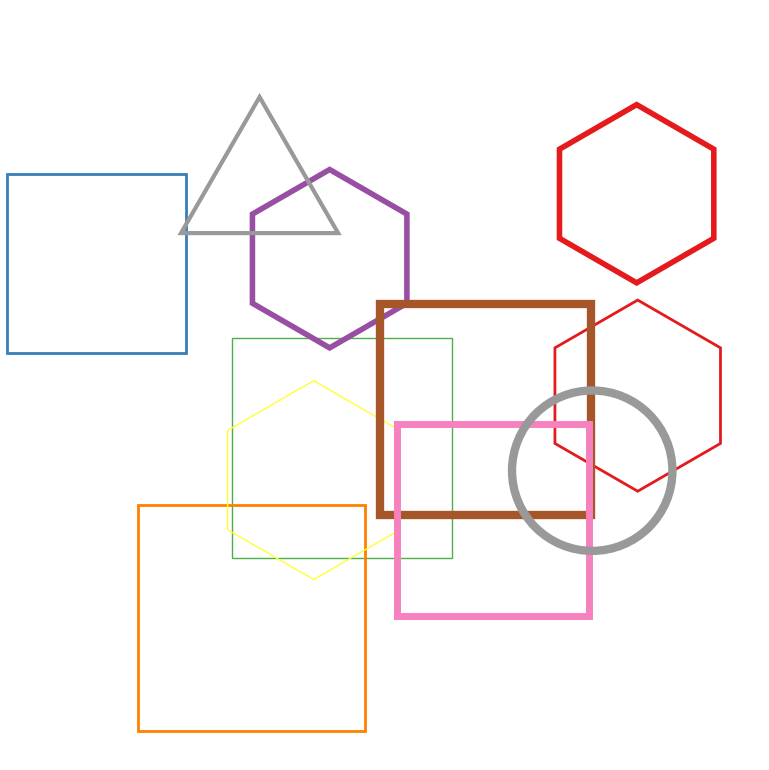[{"shape": "hexagon", "thickness": 2, "radius": 0.58, "center": [0.827, 0.748]}, {"shape": "hexagon", "thickness": 1, "radius": 0.62, "center": [0.828, 0.486]}, {"shape": "square", "thickness": 1, "radius": 0.58, "center": [0.126, 0.657]}, {"shape": "square", "thickness": 0.5, "radius": 0.71, "center": [0.444, 0.418]}, {"shape": "hexagon", "thickness": 2, "radius": 0.58, "center": [0.428, 0.664]}, {"shape": "square", "thickness": 1, "radius": 0.74, "center": [0.327, 0.197]}, {"shape": "hexagon", "thickness": 0.5, "radius": 0.65, "center": [0.407, 0.377]}, {"shape": "square", "thickness": 3, "radius": 0.68, "center": [0.63, 0.468]}, {"shape": "square", "thickness": 2.5, "radius": 0.62, "center": [0.64, 0.325]}, {"shape": "triangle", "thickness": 1.5, "radius": 0.59, "center": [0.337, 0.756]}, {"shape": "circle", "thickness": 3, "radius": 0.52, "center": [0.769, 0.389]}]